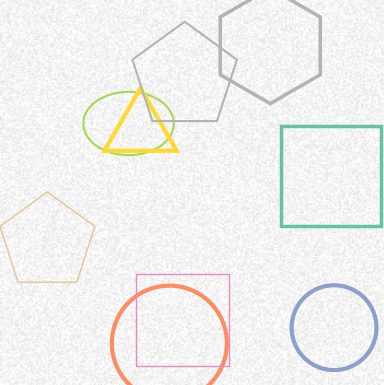[{"shape": "square", "thickness": 2.5, "radius": 0.65, "center": [0.861, 0.543]}, {"shape": "circle", "thickness": 3, "radius": 0.75, "center": [0.44, 0.109]}, {"shape": "circle", "thickness": 3, "radius": 0.55, "center": [0.868, 0.149]}, {"shape": "square", "thickness": 1, "radius": 0.6, "center": [0.473, 0.169]}, {"shape": "oval", "thickness": 1.5, "radius": 0.59, "center": [0.334, 0.679]}, {"shape": "triangle", "thickness": 3, "radius": 0.54, "center": [0.365, 0.663]}, {"shape": "pentagon", "thickness": 1, "radius": 0.65, "center": [0.123, 0.372]}, {"shape": "hexagon", "thickness": 2.5, "radius": 0.75, "center": [0.702, 0.881]}, {"shape": "pentagon", "thickness": 1.5, "radius": 0.71, "center": [0.48, 0.801]}]